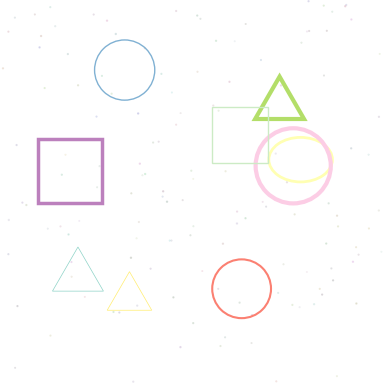[{"shape": "triangle", "thickness": 0.5, "radius": 0.38, "center": [0.202, 0.282]}, {"shape": "oval", "thickness": 2, "radius": 0.41, "center": [0.781, 0.585]}, {"shape": "circle", "thickness": 1.5, "radius": 0.38, "center": [0.628, 0.25]}, {"shape": "circle", "thickness": 1, "radius": 0.39, "center": [0.324, 0.818]}, {"shape": "triangle", "thickness": 3, "radius": 0.37, "center": [0.726, 0.728]}, {"shape": "circle", "thickness": 3, "radius": 0.49, "center": [0.762, 0.569]}, {"shape": "square", "thickness": 2.5, "radius": 0.41, "center": [0.182, 0.556]}, {"shape": "square", "thickness": 1, "radius": 0.36, "center": [0.623, 0.65]}, {"shape": "triangle", "thickness": 0.5, "radius": 0.33, "center": [0.336, 0.228]}]